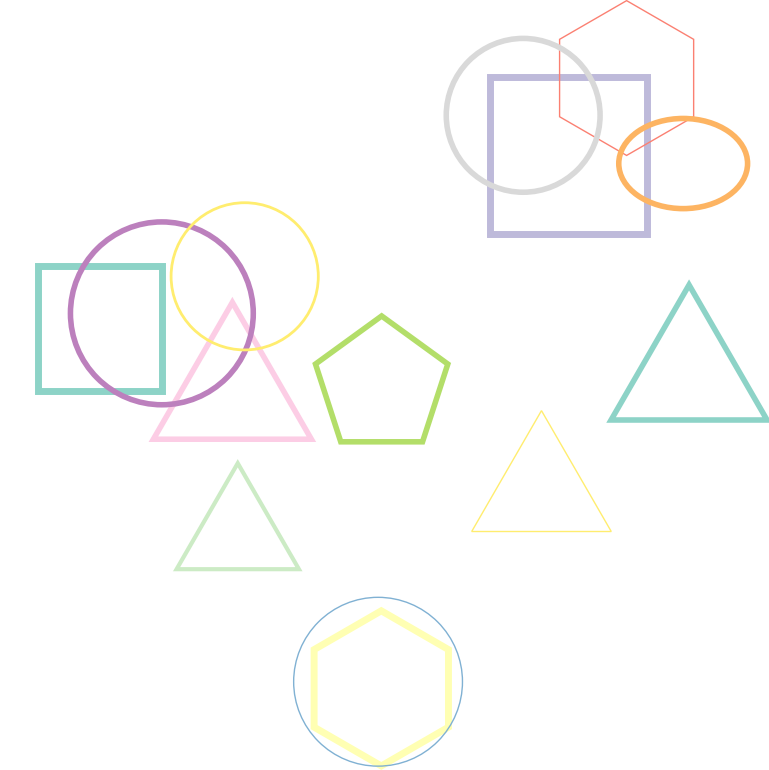[{"shape": "triangle", "thickness": 2, "radius": 0.58, "center": [0.895, 0.513]}, {"shape": "square", "thickness": 2.5, "radius": 0.4, "center": [0.13, 0.573]}, {"shape": "hexagon", "thickness": 2.5, "radius": 0.5, "center": [0.495, 0.106]}, {"shape": "square", "thickness": 2.5, "radius": 0.51, "center": [0.738, 0.799]}, {"shape": "hexagon", "thickness": 0.5, "radius": 0.5, "center": [0.814, 0.899]}, {"shape": "circle", "thickness": 0.5, "radius": 0.55, "center": [0.491, 0.115]}, {"shape": "oval", "thickness": 2, "radius": 0.42, "center": [0.887, 0.788]}, {"shape": "pentagon", "thickness": 2, "radius": 0.45, "center": [0.496, 0.499]}, {"shape": "triangle", "thickness": 2, "radius": 0.59, "center": [0.302, 0.489]}, {"shape": "circle", "thickness": 2, "radius": 0.5, "center": [0.679, 0.85]}, {"shape": "circle", "thickness": 2, "radius": 0.59, "center": [0.21, 0.593]}, {"shape": "triangle", "thickness": 1.5, "radius": 0.46, "center": [0.309, 0.307]}, {"shape": "triangle", "thickness": 0.5, "radius": 0.52, "center": [0.703, 0.362]}, {"shape": "circle", "thickness": 1, "radius": 0.48, "center": [0.318, 0.641]}]